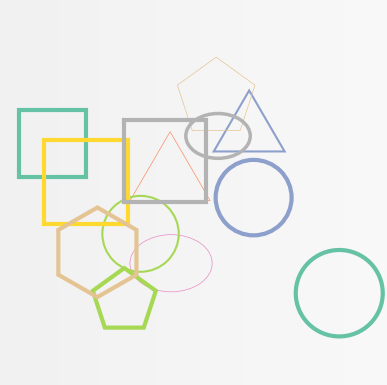[{"shape": "circle", "thickness": 3, "radius": 0.56, "center": [0.876, 0.238]}, {"shape": "square", "thickness": 3, "radius": 0.44, "center": [0.135, 0.627]}, {"shape": "triangle", "thickness": 0.5, "radius": 0.6, "center": [0.439, 0.539]}, {"shape": "circle", "thickness": 3, "radius": 0.49, "center": [0.654, 0.487]}, {"shape": "triangle", "thickness": 1.5, "radius": 0.53, "center": [0.643, 0.659]}, {"shape": "oval", "thickness": 0.5, "radius": 0.53, "center": [0.441, 0.316]}, {"shape": "circle", "thickness": 1.5, "radius": 0.49, "center": [0.363, 0.393]}, {"shape": "pentagon", "thickness": 3, "radius": 0.43, "center": [0.321, 0.218]}, {"shape": "square", "thickness": 3, "radius": 0.54, "center": [0.222, 0.528]}, {"shape": "pentagon", "thickness": 0.5, "radius": 0.53, "center": [0.558, 0.746]}, {"shape": "hexagon", "thickness": 3, "radius": 0.58, "center": [0.251, 0.345]}, {"shape": "oval", "thickness": 2.5, "radius": 0.42, "center": [0.563, 0.647]}, {"shape": "square", "thickness": 3, "radius": 0.53, "center": [0.427, 0.582]}]